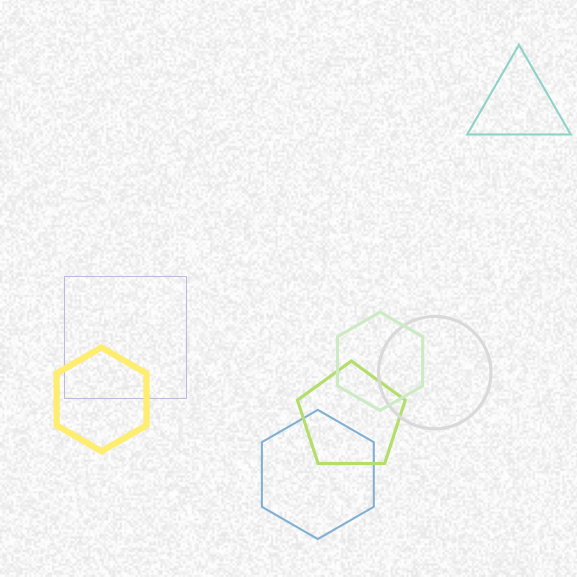[{"shape": "triangle", "thickness": 1, "radius": 0.52, "center": [0.899, 0.818]}, {"shape": "square", "thickness": 0.5, "radius": 0.53, "center": [0.217, 0.415]}, {"shape": "hexagon", "thickness": 1, "radius": 0.56, "center": [0.55, 0.178]}, {"shape": "pentagon", "thickness": 1.5, "radius": 0.49, "center": [0.608, 0.276]}, {"shape": "circle", "thickness": 1.5, "radius": 0.49, "center": [0.753, 0.354]}, {"shape": "hexagon", "thickness": 1.5, "radius": 0.43, "center": [0.658, 0.374]}, {"shape": "hexagon", "thickness": 3, "radius": 0.45, "center": [0.176, 0.308]}]